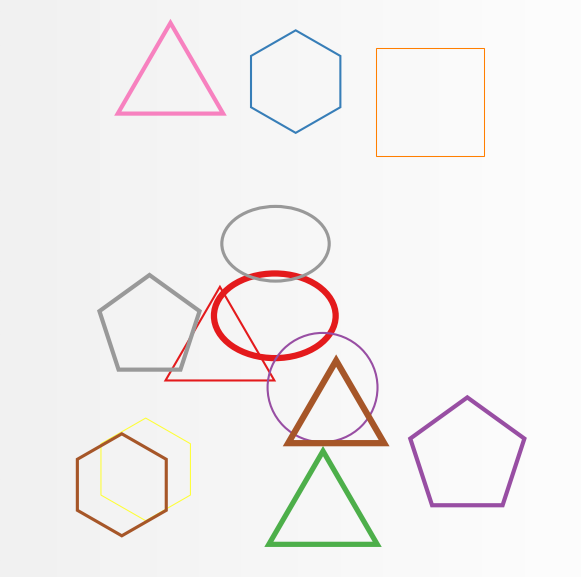[{"shape": "triangle", "thickness": 1, "radius": 0.54, "center": [0.378, 0.394]}, {"shape": "oval", "thickness": 3, "radius": 0.52, "center": [0.473, 0.452]}, {"shape": "hexagon", "thickness": 1, "radius": 0.44, "center": [0.509, 0.858]}, {"shape": "triangle", "thickness": 2.5, "radius": 0.54, "center": [0.556, 0.11]}, {"shape": "circle", "thickness": 1, "radius": 0.47, "center": [0.555, 0.328]}, {"shape": "pentagon", "thickness": 2, "radius": 0.52, "center": [0.804, 0.208]}, {"shape": "square", "thickness": 0.5, "radius": 0.46, "center": [0.74, 0.823]}, {"shape": "hexagon", "thickness": 0.5, "radius": 0.44, "center": [0.251, 0.186]}, {"shape": "triangle", "thickness": 3, "radius": 0.48, "center": [0.578, 0.279]}, {"shape": "hexagon", "thickness": 1.5, "radius": 0.44, "center": [0.21, 0.16]}, {"shape": "triangle", "thickness": 2, "radius": 0.52, "center": [0.293, 0.855]}, {"shape": "pentagon", "thickness": 2, "radius": 0.45, "center": [0.257, 0.432]}, {"shape": "oval", "thickness": 1.5, "radius": 0.46, "center": [0.474, 0.577]}]